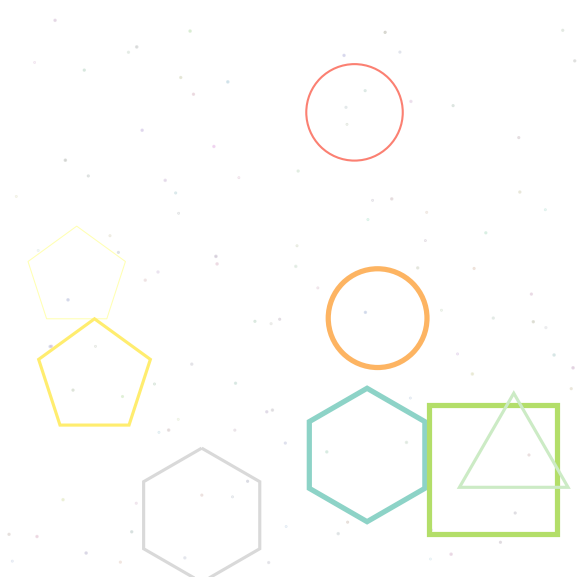[{"shape": "hexagon", "thickness": 2.5, "radius": 0.58, "center": [0.636, 0.211]}, {"shape": "pentagon", "thickness": 0.5, "radius": 0.44, "center": [0.133, 0.519]}, {"shape": "circle", "thickness": 1, "radius": 0.42, "center": [0.614, 0.805]}, {"shape": "circle", "thickness": 2.5, "radius": 0.43, "center": [0.654, 0.448]}, {"shape": "square", "thickness": 2.5, "radius": 0.56, "center": [0.854, 0.186]}, {"shape": "hexagon", "thickness": 1.5, "radius": 0.58, "center": [0.349, 0.107]}, {"shape": "triangle", "thickness": 1.5, "radius": 0.54, "center": [0.89, 0.21]}, {"shape": "pentagon", "thickness": 1.5, "radius": 0.51, "center": [0.164, 0.345]}]